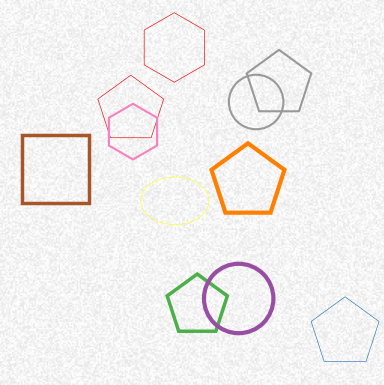[{"shape": "pentagon", "thickness": 0.5, "radius": 0.45, "center": [0.34, 0.715]}, {"shape": "hexagon", "thickness": 0.5, "radius": 0.45, "center": [0.453, 0.877]}, {"shape": "pentagon", "thickness": 0.5, "radius": 0.46, "center": [0.896, 0.136]}, {"shape": "pentagon", "thickness": 2.5, "radius": 0.41, "center": [0.512, 0.206]}, {"shape": "circle", "thickness": 3, "radius": 0.45, "center": [0.62, 0.225]}, {"shape": "pentagon", "thickness": 3, "radius": 0.5, "center": [0.644, 0.528]}, {"shape": "oval", "thickness": 0.5, "radius": 0.44, "center": [0.454, 0.478]}, {"shape": "square", "thickness": 2.5, "radius": 0.44, "center": [0.144, 0.561]}, {"shape": "hexagon", "thickness": 1.5, "radius": 0.36, "center": [0.345, 0.658]}, {"shape": "pentagon", "thickness": 1.5, "radius": 0.44, "center": [0.725, 0.782]}, {"shape": "circle", "thickness": 1.5, "radius": 0.35, "center": [0.665, 0.735]}]